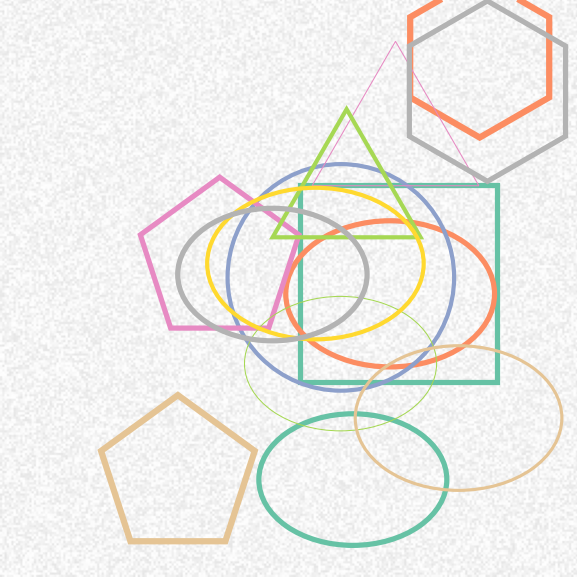[{"shape": "square", "thickness": 2.5, "radius": 0.85, "center": [0.69, 0.509]}, {"shape": "oval", "thickness": 2.5, "radius": 0.81, "center": [0.611, 0.169]}, {"shape": "hexagon", "thickness": 3, "radius": 0.69, "center": [0.831, 0.9]}, {"shape": "oval", "thickness": 2.5, "radius": 0.9, "center": [0.676, 0.49]}, {"shape": "circle", "thickness": 2, "radius": 0.98, "center": [0.59, 0.519]}, {"shape": "pentagon", "thickness": 2.5, "radius": 0.72, "center": [0.38, 0.548]}, {"shape": "triangle", "thickness": 0.5, "radius": 0.83, "center": [0.685, 0.761]}, {"shape": "oval", "thickness": 0.5, "radius": 0.83, "center": [0.59, 0.369]}, {"shape": "triangle", "thickness": 2, "radius": 0.74, "center": [0.6, 0.662]}, {"shape": "oval", "thickness": 2, "radius": 0.94, "center": [0.546, 0.543]}, {"shape": "oval", "thickness": 1.5, "radius": 0.89, "center": [0.794, 0.275]}, {"shape": "pentagon", "thickness": 3, "radius": 0.7, "center": [0.308, 0.175]}, {"shape": "oval", "thickness": 2.5, "radius": 0.82, "center": [0.472, 0.524]}, {"shape": "hexagon", "thickness": 2.5, "radius": 0.78, "center": [0.844, 0.841]}]